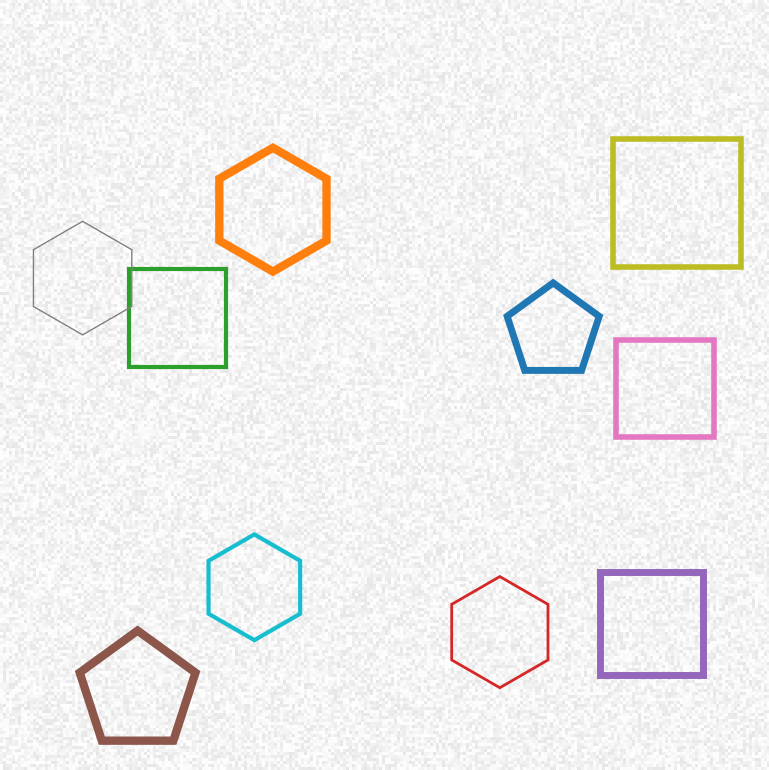[{"shape": "pentagon", "thickness": 2.5, "radius": 0.31, "center": [0.718, 0.57]}, {"shape": "hexagon", "thickness": 3, "radius": 0.4, "center": [0.354, 0.728]}, {"shape": "square", "thickness": 1.5, "radius": 0.32, "center": [0.231, 0.587]}, {"shape": "hexagon", "thickness": 1, "radius": 0.36, "center": [0.649, 0.179]}, {"shape": "square", "thickness": 2.5, "radius": 0.33, "center": [0.846, 0.19]}, {"shape": "pentagon", "thickness": 3, "radius": 0.4, "center": [0.179, 0.102]}, {"shape": "square", "thickness": 2, "radius": 0.32, "center": [0.864, 0.495]}, {"shape": "hexagon", "thickness": 0.5, "radius": 0.37, "center": [0.107, 0.639]}, {"shape": "square", "thickness": 2, "radius": 0.42, "center": [0.879, 0.736]}, {"shape": "hexagon", "thickness": 1.5, "radius": 0.34, "center": [0.33, 0.237]}]